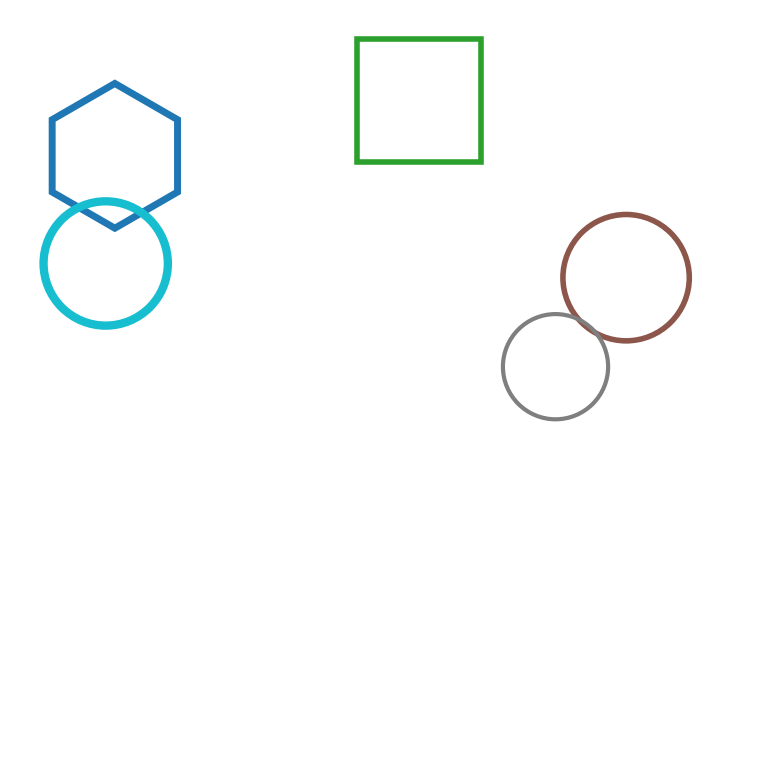[{"shape": "hexagon", "thickness": 2.5, "radius": 0.47, "center": [0.149, 0.798]}, {"shape": "square", "thickness": 2, "radius": 0.4, "center": [0.544, 0.869]}, {"shape": "circle", "thickness": 2, "radius": 0.41, "center": [0.813, 0.639]}, {"shape": "circle", "thickness": 1.5, "radius": 0.34, "center": [0.721, 0.524]}, {"shape": "circle", "thickness": 3, "radius": 0.4, "center": [0.137, 0.658]}]